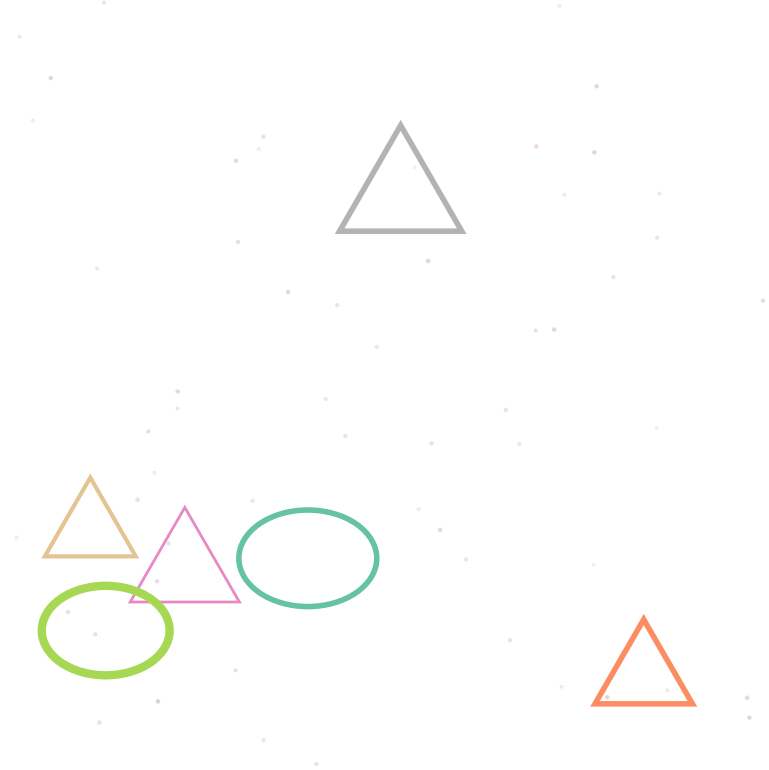[{"shape": "oval", "thickness": 2, "radius": 0.45, "center": [0.4, 0.275]}, {"shape": "triangle", "thickness": 2, "radius": 0.37, "center": [0.836, 0.122]}, {"shape": "triangle", "thickness": 1, "radius": 0.41, "center": [0.24, 0.259]}, {"shape": "oval", "thickness": 3, "radius": 0.42, "center": [0.137, 0.181]}, {"shape": "triangle", "thickness": 1.5, "radius": 0.34, "center": [0.117, 0.312]}, {"shape": "triangle", "thickness": 2, "radius": 0.46, "center": [0.52, 0.746]}]